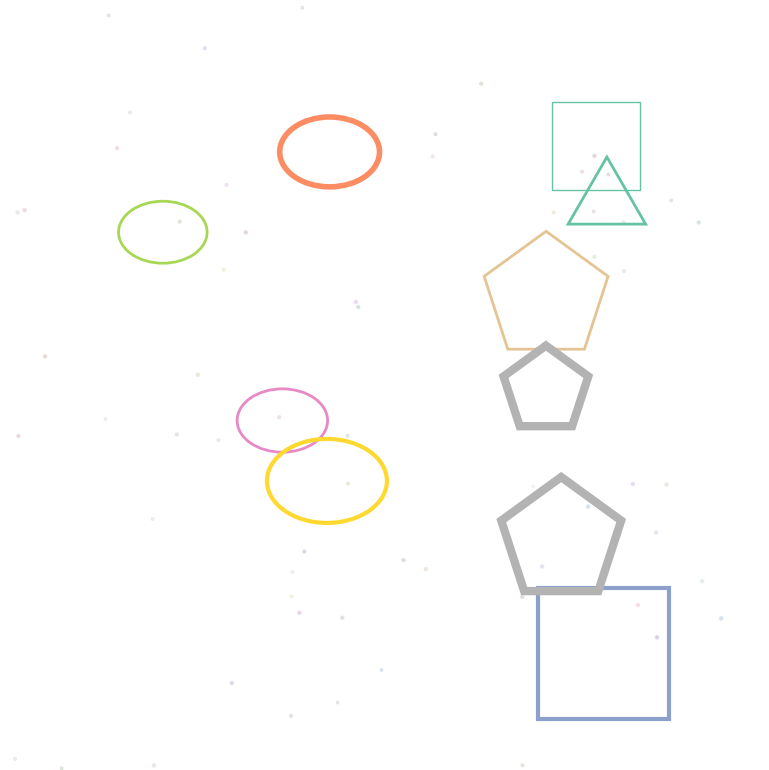[{"shape": "square", "thickness": 0.5, "radius": 0.29, "center": [0.774, 0.81]}, {"shape": "triangle", "thickness": 1, "radius": 0.29, "center": [0.788, 0.738]}, {"shape": "oval", "thickness": 2, "radius": 0.32, "center": [0.428, 0.803]}, {"shape": "square", "thickness": 1.5, "radius": 0.42, "center": [0.783, 0.152]}, {"shape": "oval", "thickness": 1, "radius": 0.29, "center": [0.367, 0.454]}, {"shape": "oval", "thickness": 1, "radius": 0.29, "center": [0.211, 0.698]}, {"shape": "oval", "thickness": 1.5, "radius": 0.39, "center": [0.425, 0.375]}, {"shape": "pentagon", "thickness": 1, "radius": 0.42, "center": [0.709, 0.615]}, {"shape": "pentagon", "thickness": 3, "radius": 0.41, "center": [0.729, 0.299]}, {"shape": "pentagon", "thickness": 3, "radius": 0.29, "center": [0.709, 0.493]}]